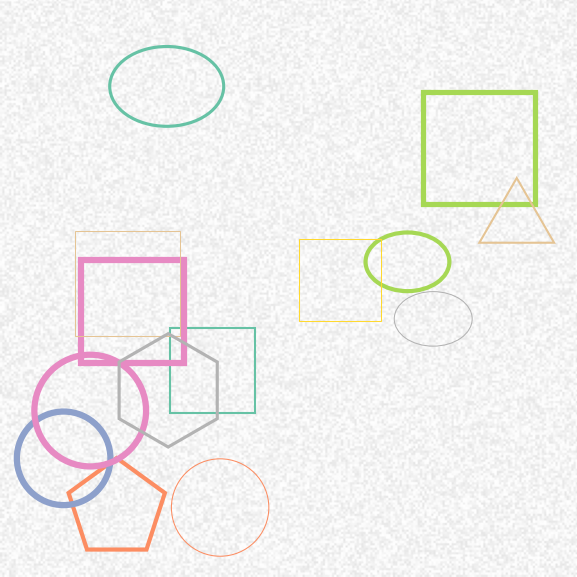[{"shape": "square", "thickness": 1, "radius": 0.37, "center": [0.368, 0.358]}, {"shape": "oval", "thickness": 1.5, "radius": 0.49, "center": [0.289, 0.85]}, {"shape": "pentagon", "thickness": 2, "radius": 0.44, "center": [0.202, 0.118]}, {"shape": "circle", "thickness": 0.5, "radius": 0.42, "center": [0.381, 0.12]}, {"shape": "circle", "thickness": 3, "radius": 0.41, "center": [0.11, 0.206]}, {"shape": "square", "thickness": 3, "radius": 0.45, "center": [0.229, 0.46]}, {"shape": "circle", "thickness": 3, "radius": 0.48, "center": [0.156, 0.288]}, {"shape": "oval", "thickness": 2, "radius": 0.36, "center": [0.706, 0.546]}, {"shape": "square", "thickness": 2.5, "radius": 0.49, "center": [0.829, 0.743]}, {"shape": "square", "thickness": 0.5, "radius": 0.35, "center": [0.588, 0.514]}, {"shape": "triangle", "thickness": 1, "radius": 0.37, "center": [0.895, 0.616]}, {"shape": "square", "thickness": 0.5, "radius": 0.45, "center": [0.221, 0.508]}, {"shape": "hexagon", "thickness": 1.5, "radius": 0.49, "center": [0.291, 0.323]}, {"shape": "oval", "thickness": 0.5, "radius": 0.34, "center": [0.75, 0.447]}]